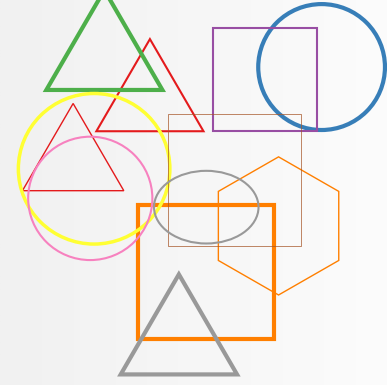[{"shape": "triangle", "thickness": 1.5, "radius": 0.8, "center": [0.387, 0.739]}, {"shape": "triangle", "thickness": 1, "radius": 0.76, "center": [0.189, 0.58]}, {"shape": "circle", "thickness": 3, "radius": 0.82, "center": [0.83, 0.826]}, {"shape": "triangle", "thickness": 3, "radius": 0.86, "center": [0.269, 0.853]}, {"shape": "square", "thickness": 1.5, "radius": 0.67, "center": [0.685, 0.794]}, {"shape": "square", "thickness": 3, "radius": 0.87, "center": [0.532, 0.293]}, {"shape": "hexagon", "thickness": 1, "radius": 0.9, "center": [0.719, 0.413]}, {"shape": "circle", "thickness": 2.5, "radius": 0.98, "center": [0.243, 0.562]}, {"shape": "square", "thickness": 0.5, "radius": 0.86, "center": [0.605, 0.532]}, {"shape": "circle", "thickness": 1.5, "radius": 0.8, "center": [0.233, 0.485]}, {"shape": "oval", "thickness": 1.5, "radius": 0.67, "center": [0.532, 0.462]}, {"shape": "triangle", "thickness": 3, "radius": 0.87, "center": [0.462, 0.114]}]